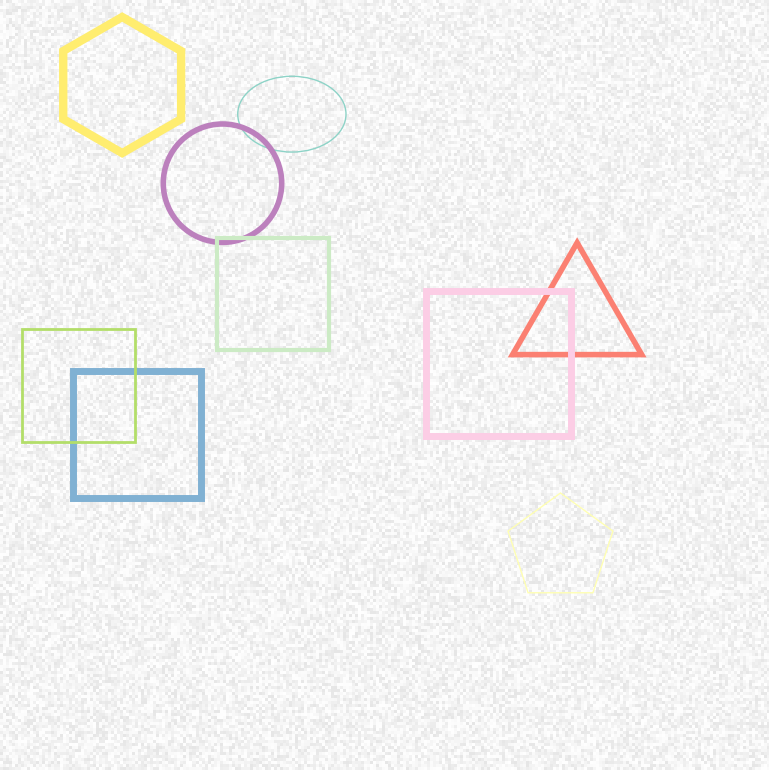[{"shape": "oval", "thickness": 0.5, "radius": 0.35, "center": [0.379, 0.852]}, {"shape": "pentagon", "thickness": 0.5, "radius": 0.36, "center": [0.728, 0.288]}, {"shape": "triangle", "thickness": 2, "radius": 0.48, "center": [0.75, 0.588]}, {"shape": "square", "thickness": 2.5, "radius": 0.41, "center": [0.178, 0.436]}, {"shape": "square", "thickness": 1, "radius": 0.37, "center": [0.101, 0.499]}, {"shape": "square", "thickness": 2.5, "radius": 0.47, "center": [0.647, 0.528]}, {"shape": "circle", "thickness": 2, "radius": 0.38, "center": [0.289, 0.762]}, {"shape": "square", "thickness": 1.5, "radius": 0.36, "center": [0.354, 0.618]}, {"shape": "hexagon", "thickness": 3, "radius": 0.44, "center": [0.159, 0.89]}]